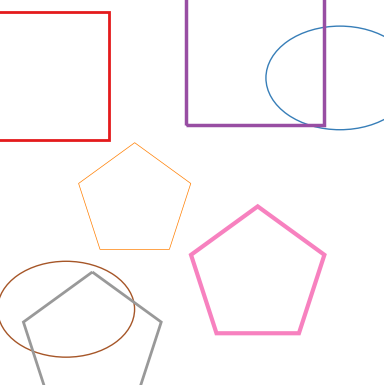[{"shape": "square", "thickness": 2, "radius": 0.83, "center": [0.116, 0.802]}, {"shape": "oval", "thickness": 1, "radius": 0.96, "center": [0.883, 0.798]}, {"shape": "square", "thickness": 2.5, "radius": 0.9, "center": [0.662, 0.856]}, {"shape": "pentagon", "thickness": 0.5, "radius": 0.77, "center": [0.35, 0.476]}, {"shape": "oval", "thickness": 1, "radius": 0.89, "center": [0.172, 0.197]}, {"shape": "pentagon", "thickness": 3, "radius": 0.91, "center": [0.669, 0.282]}, {"shape": "pentagon", "thickness": 2, "radius": 0.94, "center": [0.24, 0.105]}]